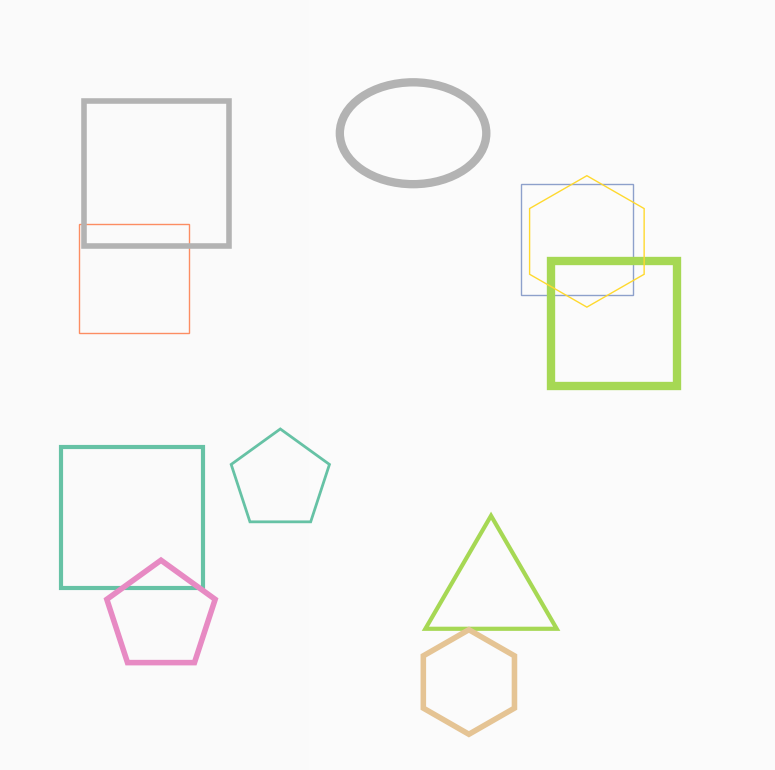[{"shape": "pentagon", "thickness": 1, "radius": 0.33, "center": [0.362, 0.376]}, {"shape": "square", "thickness": 1.5, "radius": 0.46, "center": [0.17, 0.328]}, {"shape": "square", "thickness": 0.5, "radius": 0.35, "center": [0.173, 0.638]}, {"shape": "square", "thickness": 0.5, "radius": 0.36, "center": [0.745, 0.689]}, {"shape": "pentagon", "thickness": 2, "radius": 0.37, "center": [0.208, 0.199]}, {"shape": "square", "thickness": 3, "radius": 0.4, "center": [0.792, 0.58]}, {"shape": "triangle", "thickness": 1.5, "radius": 0.49, "center": [0.634, 0.232]}, {"shape": "hexagon", "thickness": 0.5, "radius": 0.43, "center": [0.757, 0.686]}, {"shape": "hexagon", "thickness": 2, "radius": 0.34, "center": [0.605, 0.114]}, {"shape": "oval", "thickness": 3, "radius": 0.47, "center": [0.533, 0.827]}, {"shape": "square", "thickness": 2, "radius": 0.47, "center": [0.202, 0.775]}]